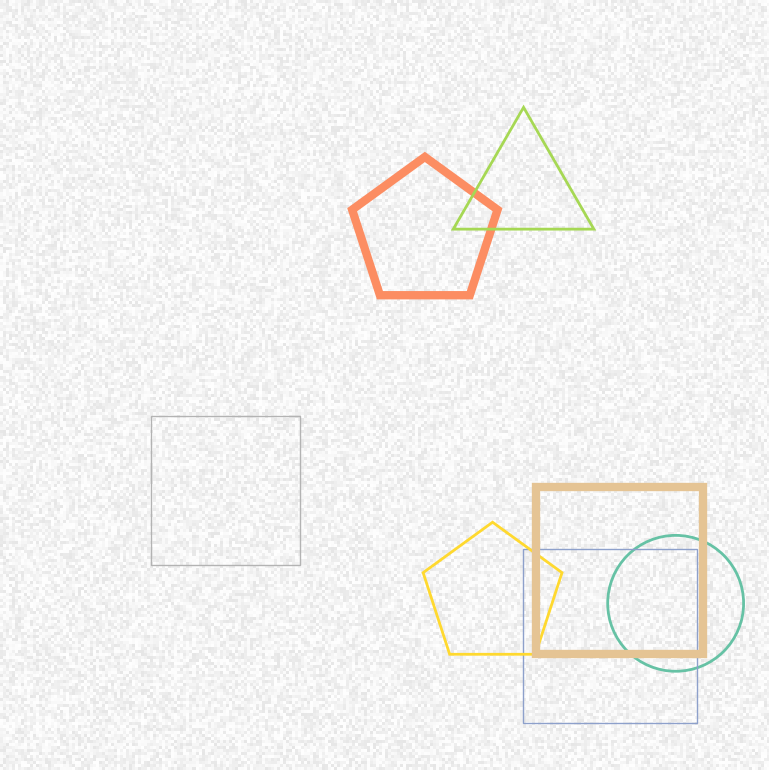[{"shape": "circle", "thickness": 1, "radius": 0.44, "center": [0.877, 0.216]}, {"shape": "pentagon", "thickness": 3, "radius": 0.5, "center": [0.552, 0.697]}, {"shape": "square", "thickness": 0.5, "radius": 0.56, "center": [0.793, 0.174]}, {"shape": "triangle", "thickness": 1, "radius": 0.53, "center": [0.68, 0.755]}, {"shape": "pentagon", "thickness": 1, "radius": 0.47, "center": [0.64, 0.227]}, {"shape": "square", "thickness": 3, "radius": 0.54, "center": [0.805, 0.259]}, {"shape": "square", "thickness": 0.5, "radius": 0.48, "center": [0.293, 0.363]}]